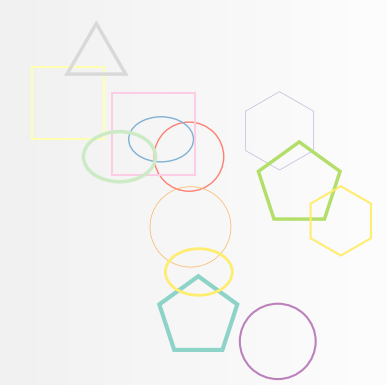[{"shape": "pentagon", "thickness": 3, "radius": 0.53, "center": [0.512, 0.177]}, {"shape": "square", "thickness": 1.5, "radius": 0.46, "center": [0.176, 0.732]}, {"shape": "hexagon", "thickness": 0.5, "radius": 0.51, "center": [0.721, 0.66]}, {"shape": "circle", "thickness": 1, "radius": 0.45, "center": [0.488, 0.593]}, {"shape": "oval", "thickness": 1, "radius": 0.42, "center": [0.416, 0.638]}, {"shape": "circle", "thickness": 0.5, "radius": 0.52, "center": [0.492, 0.411]}, {"shape": "pentagon", "thickness": 2.5, "radius": 0.55, "center": [0.772, 0.521]}, {"shape": "square", "thickness": 1.5, "radius": 0.53, "center": [0.396, 0.653]}, {"shape": "triangle", "thickness": 2.5, "radius": 0.44, "center": [0.249, 0.851]}, {"shape": "circle", "thickness": 1.5, "radius": 0.49, "center": [0.717, 0.113]}, {"shape": "oval", "thickness": 2.5, "radius": 0.47, "center": [0.308, 0.593]}, {"shape": "oval", "thickness": 2, "radius": 0.43, "center": [0.513, 0.294]}, {"shape": "hexagon", "thickness": 1.5, "radius": 0.45, "center": [0.879, 0.426]}]